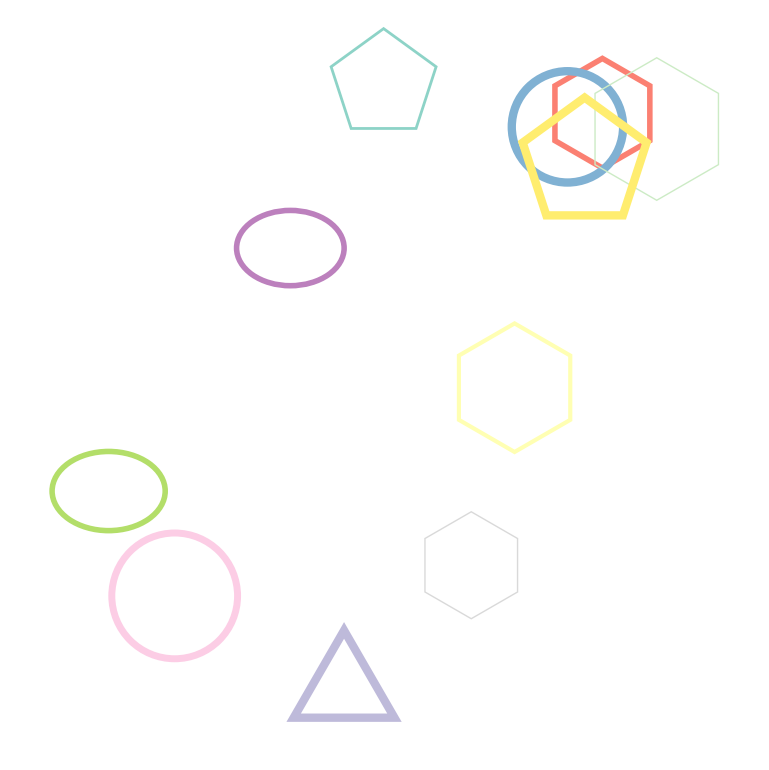[{"shape": "pentagon", "thickness": 1, "radius": 0.36, "center": [0.498, 0.891]}, {"shape": "hexagon", "thickness": 1.5, "radius": 0.42, "center": [0.668, 0.496]}, {"shape": "triangle", "thickness": 3, "radius": 0.38, "center": [0.447, 0.106]}, {"shape": "hexagon", "thickness": 2, "radius": 0.36, "center": [0.782, 0.853]}, {"shape": "circle", "thickness": 3, "radius": 0.36, "center": [0.737, 0.835]}, {"shape": "oval", "thickness": 2, "radius": 0.37, "center": [0.141, 0.362]}, {"shape": "circle", "thickness": 2.5, "radius": 0.41, "center": [0.227, 0.226]}, {"shape": "hexagon", "thickness": 0.5, "radius": 0.35, "center": [0.612, 0.266]}, {"shape": "oval", "thickness": 2, "radius": 0.35, "center": [0.377, 0.678]}, {"shape": "hexagon", "thickness": 0.5, "radius": 0.46, "center": [0.853, 0.832]}, {"shape": "pentagon", "thickness": 3, "radius": 0.42, "center": [0.759, 0.789]}]